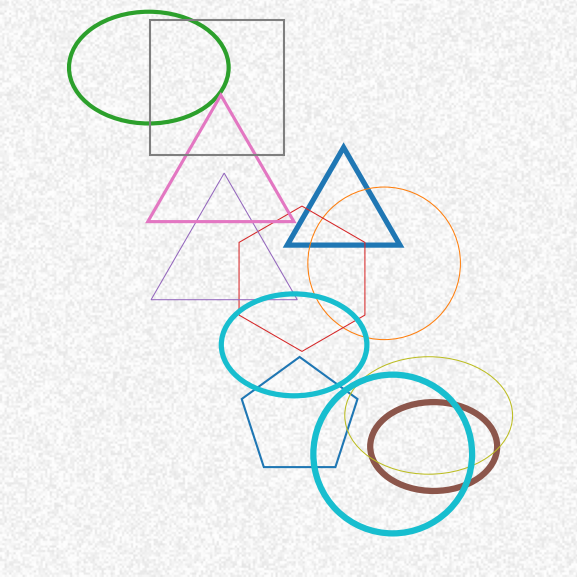[{"shape": "pentagon", "thickness": 1, "radius": 0.53, "center": [0.519, 0.276]}, {"shape": "triangle", "thickness": 2.5, "radius": 0.56, "center": [0.595, 0.631]}, {"shape": "circle", "thickness": 0.5, "radius": 0.66, "center": [0.665, 0.543]}, {"shape": "oval", "thickness": 2, "radius": 0.69, "center": [0.258, 0.882]}, {"shape": "hexagon", "thickness": 0.5, "radius": 0.63, "center": [0.523, 0.516]}, {"shape": "triangle", "thickness": 0.5, "radius": 0.73, "center": [0.388, 0.553]}, {"shape": "oval", "thickness": 3, "radius": 0.55, "center": [0.751, 0.226]}, {"shape": "triangle", "thickness": 1.5, "radius": 0.73, "center": [0.382, 0.688]}, {"shape": "square", "thickness": 1, "radius": 0.58, "center": [0.376, 0.848]}, {"shape": "oval", "thickness": 0.5, "radius": 0.73, "center": [0.742, 0.28]}, {"shape": "circle", "thickness": 3, "radius": 0.69, "center": [0.68, 0.213]}, {"shape": "oval", "thickness": 2.5, "radius": 0.63, "center": [0.509, 0.402]}]